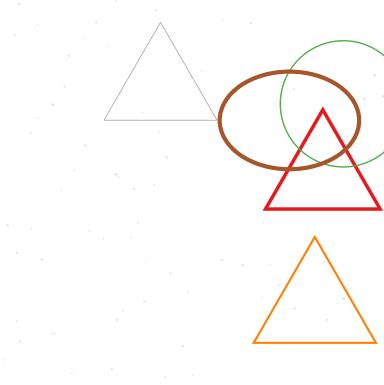[{"shape": "triangle", "thickness": 2.5, "radius": 0.86, "center": [0.838, 0.543]}, {"shape": "circle", "thickness": 1, "radius": 0.82, "center": [0.892, 0.73]}, {"shape": "triangle", "thickness": 1.5, "radius": 0.92, "center": [0.818, 0.201]}, {"shape": "oval", "thickness": 3, "radius": 0.91, "center": [0.752, 0.687]}, {"shape": "triangle", "thickness": 0.5, "radius": 0.85, "center": [0.417, 0.773]}]